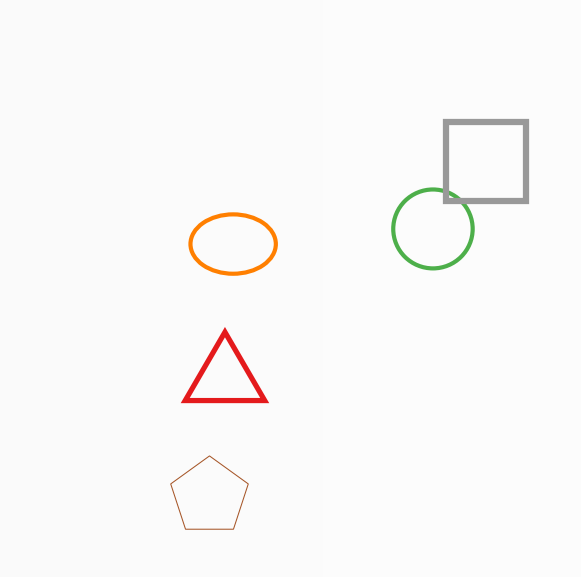[{"shape": "triangle", "thickness": 2.5, "radius": 0.39, "center": [0.387, 0.345]}, {"shape": "circle", "thickness": 2, "radius": 0.34, "center": [0.745, 0.603]}, {"shape": "oval", "thickness": 2, "radius": 0.37, "center": [0.401, 0.577]}, {"shape": "pentagon", "thickness": 0.5, "radius": 0.35, "center": [0.36, 0.139]}, {"shape": "square", "thickness": 3, "radius": 0.34, "center": [0.836, 0.719]}]